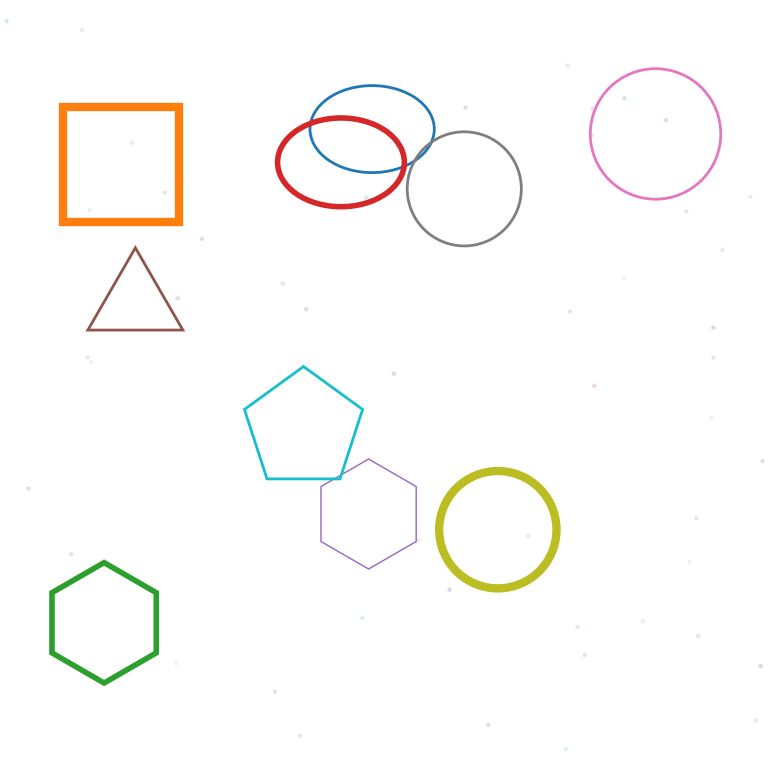[{"shape": "oval", "thickness": 1, "radius": 0.4, "center": [0.483, 0.832]}, {"shape": "square", "thickness": 3, "radius": 0.38, "center": [0.157, 0.786]}, {"shape": "hexagon", "thickness": 2, "radius": 0.39, "center": [0.135, 0.191]}, {"shape": "oval", "thickness": 2, "radius": 0.41, "center": [0.443, 0.789]}, {"shape": "hexagon", "thickness": 0.5, "radius": 0.36, "center": [0.479, 0.332]}, {"shape": "triangle", "thickness": 1, "radius": 0.36, "center": [0.176, 0.607]}, {"shape": "circle", "thickness": 1, "radius": 0.42, "center": [0.851, 0.826]}, {"shape": "circle", "thickness": 1, "radius": 0.37, "center": [0.603, 0.755]}, {"shape": "circle", "thickness": 3, "radius": 0.38, "center": [0.647, 0.312]}, {"shape": "pentagon", "thickness": 1, "radius": 0.4, "center": [0.394, 0.443]}]